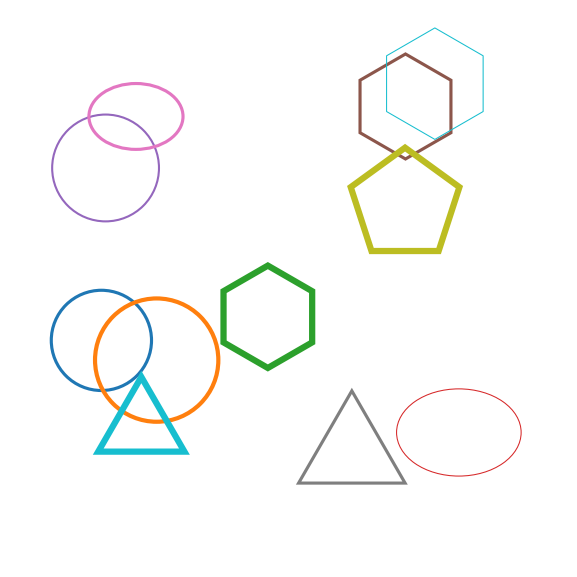[{"shape": "circle", "thickness": 1.5, "radius": 0.43, "center": [0.176, 0.41]}, {"shape": "circle", "thickness": 2, "radius": 0.53, "center": [0.271, 0.376]}, {"shape": "hexagon", "thickness": 3, "radius": 0.44, "center": [0.464, 0.451]}, {"shape": "oval", "thickness": 0.5, "radius": 0.54, "center": [0.795, 0.25]}, {"shape": "circle", "thickness": 1, "radius": 0.46, "center": [0.183, 0.708]}, {"shape": "hexagon", "thickness": 1.5, "radius": 0.45, "center": [0.702, 0.815]}, {"shape": "oval", "thickness": 1.5, "radius": 0.41, "center": [0.235, 0.797]}, {"shape": "triangle", "thickness": 1.5, "radius": 0.53, "center": [0.609, 0.216]}, {"shape": "pentagon", "thickness": 3, "radius": 0.49, "center": [0.701, 0.645]}, {"shape": "hexagon", "thickness": 0.5, "radius": 0.48, "center": [0.753, 0.854]}, {"shape": "triangle", "thickness": 3, "radius": 0.43, "center": [0.245, 0.26]}]